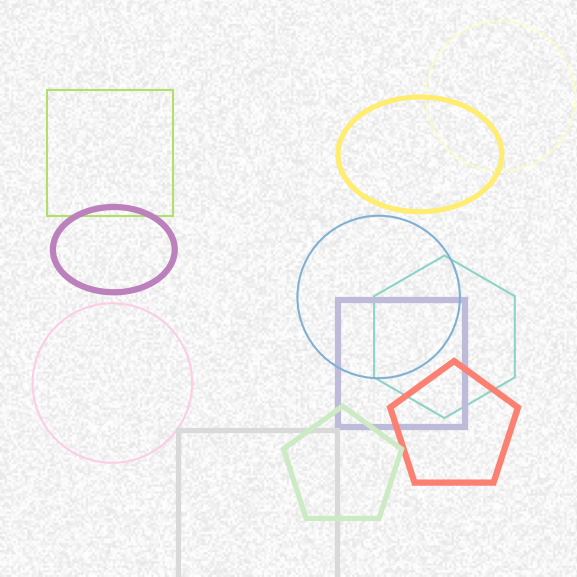[{"shape": "hexagon", "thickness": 1, "radius": 0.7, "center": [0.77, 0.416]}, {"shape": "circle", "thickness": 0.5, "radius": 0.65, "center": [0.867, 0.833]}, {"shape": "square", "thickness": 3, "radius": 0.55, "center": [0.695, 0.37]}, {"shape": "pentagon", "thickness": 3, "radius": 0.58, "center": [0.786, 0.258]}, {"shape": "circle", "thickness": 1, "radius": 0.7, "center": [0.656, 0.485]}, {"shape": "square", "thickness": 1, "radius": 0.55, "center": [0.191, 0.734]}, {"shape": "circle", "thickness": 1, "radius": 0.69, "center": [0.195, 0.336]}, {"shape": "square", "thickness": 2.5, "radius": 0.69, "center": [0.446, 0.118]}, {"shape": "oval", "thickness": 3, "radius": 0.53, "center": [0.197, 0.567]}, {"shape": "pentagon", "thickness": 2.5, "radius": 0.54, "center": [0.593, 0.188]}, {"shape": "oval", "thickness": 2.5, "radius": 0.71, "center": [0.727, 0.732]}]